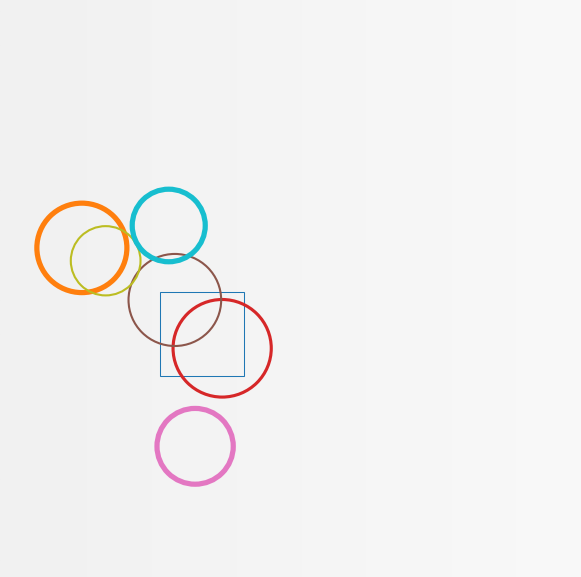[{"shape": "square", "thickness": 0.5, "radius": 0.36, "center": [0.347, 0.421]}, {"shape": "circle", "thickness": 2.5, "radius": 0.39, "center": [0.141, 0.57]}, {"shape": "circle", "thickness": 1.5, "radius": 0.42, "center": [0.382, 0.396]}, {"shape": "circle", "thickness": 1, "radius": 0.4, "center": [0.301, 0.48]}, {"shape": "circle", "thickness": 2.5, "radius": 0.33, "center": [0.336, 0.226]}, {"shape": "circle", "thickness": 1, "radius": 0.3, "center": [0.182, 0.548]}, {"shape": "circle", "thickness": 2.5, "radius": 0.31, "center": [0.29, 0.609]}]